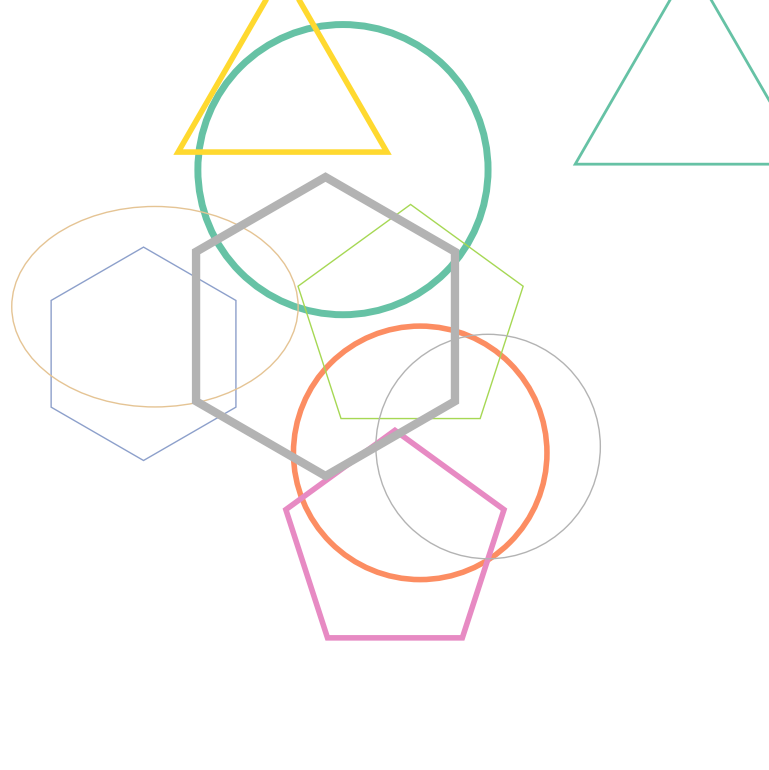[{"shape": "circle", "thickness": 2.5, "radius": 0.94, "center": [0.445, 0.78]}, {"shape": "triangle", "thickness": 1, "radius": 0.87, "center": [0.897, 0.873]}, {"shape": "circle", "thickness": 2, "radius": 0.82, "center": [0.546, 0.412]}, {"shape": "hexagon", "thickness": 0.5, "radius": 0.69, "center": [0.186, 0.541]}, {"shape": "pentagon", "thickness": 2, "radius": 0.74, "center": [0.513, 0.292]}, {"shape": "pentagon", "thickness": 0.5, "radius": 0.77, "center": [0.533, 0.581]}, {"shape": "triangle", "thickness": 2, "radius": 0.78, "center": [0.367, 0.881]}, {"shape": "oval", "thickness": 0.5, "radius": 0.93, "center": [0.201, 0.602]}, {"shape": "circle", "thickness": 0.5, "radius": 0.73, "center": [0.634, 0.42]}, {"shape": "hexagon", "thickness": 3, "radius": 0.97, "center": [0.423, 0.576]}]